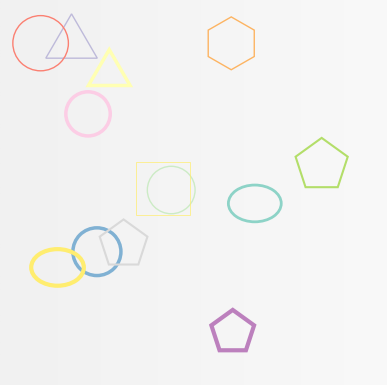[{"shape": "oval", "thickness": 2, "radius": 0.34, "center": [0.658, 0.472]}, {"shape": "triangle", "thickness": 2.5, "radius": 0.31, "center": [0.282, 0.809]}, {"shape": "triangle", "thickness": 1, "radius": 0.38, "center": [0.185, 0.887]}, {"shape": "circle", "thickness": 1, "radius": 0.36, "center": [0.105, 0.888]}, {"shape": "circle", "thickness": 2.5, "radius": 0.31, "center": [0.25, 0.346]}, {"shape": "hexagon", "thickness": 1, "radius": 0.34, "center": [0.597, 0.887]}, {"shape": "pentagon", "thickness": 1.5, "radius": 0.35, "center": [0.83, 0.571]}, {"shape": "circle", "thickness": 2.5, "radius": 0.29, "center": [0.227, 0.704]}, {"shape": "pentagon", "thickness": 1.5, "radius": 0.32, "center": [0.319, 0.365]}, {"shape": "pentagon", "thickness": 3, "radius": 0.29, "center": [0.601, 0.137]}, {"shape": "circle", "thickness": 1, "radius": 0.31, "center": [0.442, 0.506]}, {"shape": "square", "thickness": 0.5, "radius": 0.35, "center": [0.42, 0.511]}, {"shape": "oval", "thickness": 3, "radius": 0.34, "center": [0.148, 0.305]}]